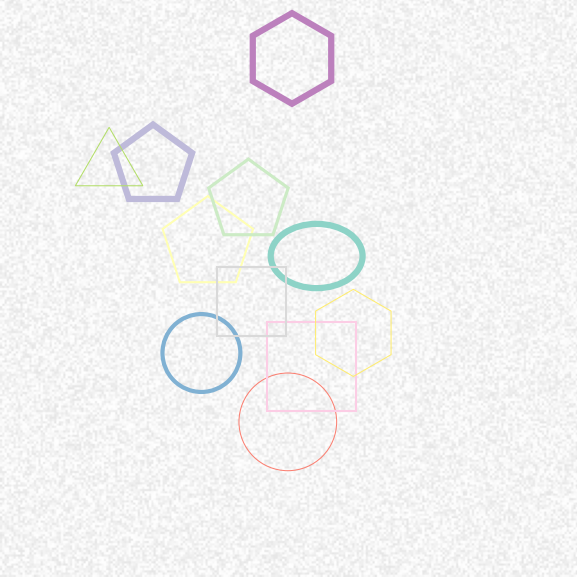[{"shape": "oval", "thickness": 3, "radius": 0.4, "center": [0.548, 0.556]}, {"shape": "pentagon", "thickness": 1, "radius": 0.41, "center": [0.36, 0.577]}, {"shape": "pentagon", "thickness": 3, "radius": 0.36, "center": [0.265, 0.712]}, {"shape": "circle", "thickness": 0.5, "radius": 0.42, "center": [0.498, 0.269]}, {"shape": "circle", "thickness": 2, "radius": 0.34, "center": [0.349, 0.388]}, {"shape": "triangle", "thickness": 0.5, "radius": 0.34, "center": [0.189, 0.711]}, {"shape": "square", "thickness": 1, "radius": 0.38, "center": [0.54, 0.364]}, {"shape": "square", "thickness": 1, "radius": 0.3, "center": [0.435, 0.477]}, {"shape": "hexagon", "thickness": 3, "radius": 0.39, "center": [0.506, 0.898]}, {"shape": "pentagon", "thickness": 1.5, "radius": 0.36, "center": [0.43, 0.651]}, {"shape": "hexagon", "thickness": 0.5, "radius": 0.38, "center": [0.612, 0.423]}]